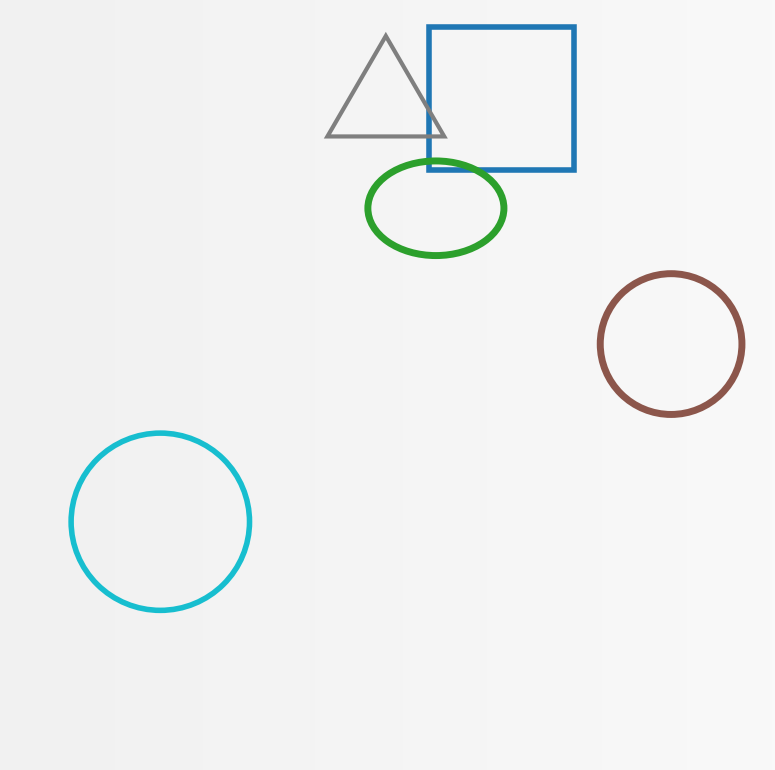[{"shape": "square", "thickness": 2, "radius": 0.47, "center": [0.647, 0.872]}, {"shape": "oval", "thickness": 2.5, "radius": 0.44, "center": [0.562, 0.73]}, {"shape": "circle", "thickness": 2.5, "radius": 0.46, "center": [0.866, 0.553]}, {"shape": "triangle", "thickness": 1.5, "radius": 0.44, "center": [0.498, 0.866]}, {"shape": "circle", "thickness": 2, "radius": 0.58, "center": [0.207, 0.322]}]